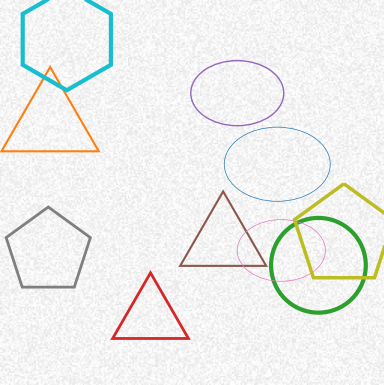[{"shape": "oval", "thickness": 0.5, "radius": 0.69, "center": [0.72, 0.573]}, {"shape": "triangle", "thickness": 1.5, "radius": 0.73, "center": [0.13, 0.68]}, {"shape": "circle", "thickness": 3, "radius": 0.62, "center": [0.827, 0.311]}, {"shape": "triangle", "thickness": 2, "radius": 0.57, "center": [0.391, 0.178]}, {"shape": "oval", "thickness": 1, "radius": 0.6, "center": [0.616, 0.758]}, {"shape": "triangle", "thickness": 1.5, "radius": 0.64, "center": [0.58, 0.374]}, {"shape": "oval", "thickness": 0.5, "radius": 0.57, "center": [0.731, 0.35]}, {"shape": "pentagon", "thickness": 2, "radius": 0.58, "center": [0.125, 0.347]}, {"shape": "pentagon", "thickness": 2.5, "radius": 0.67, "center": [0.893, 0.388]}, {"shape": "hexagon", "thickness": 3, "radius": 0.66, "center": [0.174, 0.898]}]